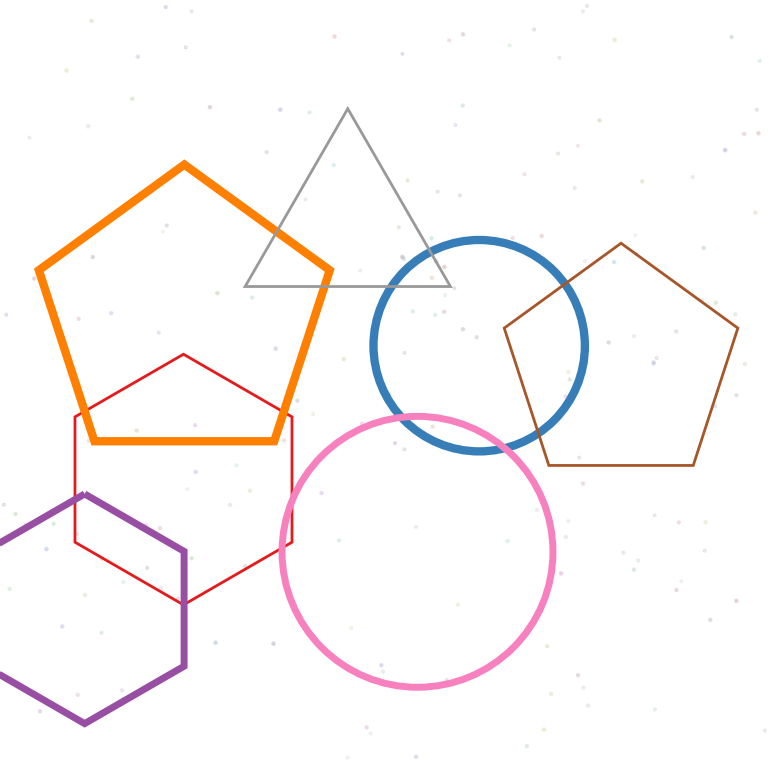[{"shape": "hexagon", "thickness": 1, "radius": 0.81, "center": [0.238, 0.377]}, {"shape": "circle", "thickness": 3, "radius": 0.69, "center": [0.622, 0.551]}, {"shape": "hexagon", "thickness": 2.5, "radius": 0.75, "center": [0.11, 0.209]}, {"shape": "pentagon", "thickness": 3, "radius": 0.99, "center": [0.239, 0.588]}, {"shape": "pentagon", "thickness": 1, "radius": 0.8, "center": [0.807, 0.525]}, {"shape": "circle", "thickness": 2.5, "radius": 0.88, "center": [0.542, 0.283]}, {"shape": "triangle", "thickness": 1, "radius": 0.77, "center": [0.452, 0.705]}]